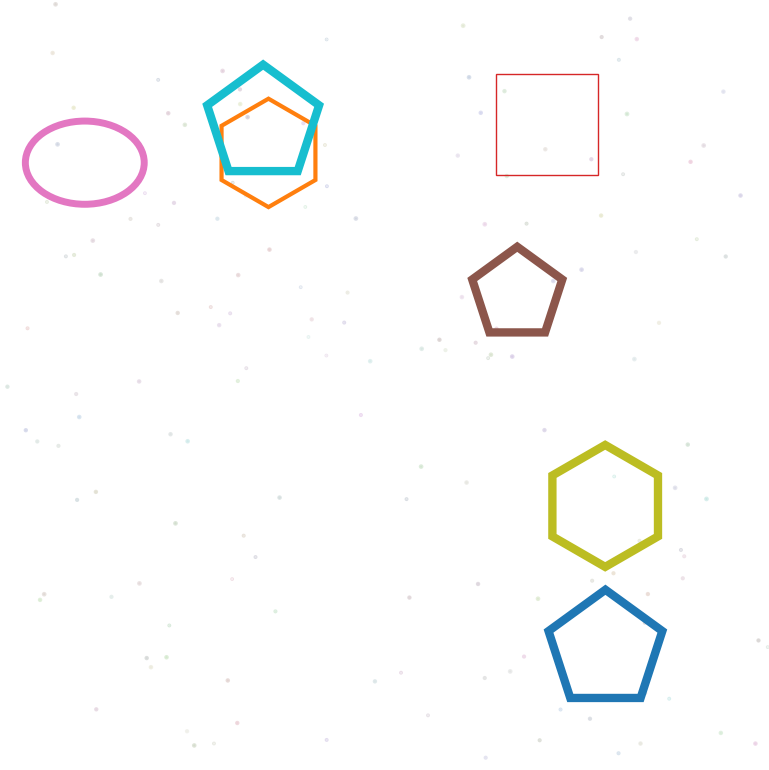[{"shape": "pentagon", "thickness": 3, "radius": 0.39, "center": [0.786, 0.156]}, {"shape": "hexagon", "thickness": 1.5, "radius": 0.35, "center": [0.349, 0.801]}, {"shape": "square", "thickness": 0.5, "radius": 0.33, "center": [0.711, 0.838]}, {"shape": "pentagon", "thickness": 3, "radius": 0.31, "center": [0.672, 0.618]}, {"shape": "oval", "thickness": 2.5, "radius": 0.39, "center": [0.11, 0.789]}, {"shape": "hexagon", "thickness": 3, "radius": 0.4, "center": [0.786, 0.343]}, {"shape": "pentagon", "thickness": 3, "radius": 0.38, "center": [0.342, 0.84]}]